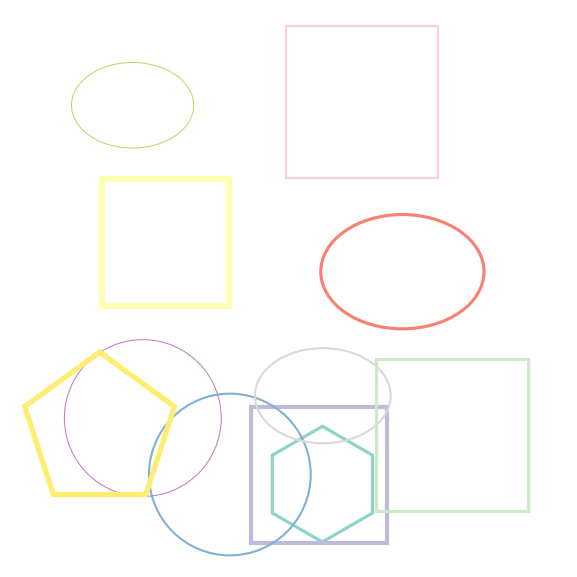[{"shape": "hexagon", "thickness": 1.5, "radius": 0.5, "center": [0.558, 0.161]}, {"shape": "square", "thickness": 3, "radius": 0.55, "center": [0.287, 0.58]}, {"shape": "square", "thickness": 2, "radius": 0.59, "center": [0.552, 0.176]}, {"shape": "oval", "thickness": 1.5, "radius": 0.71, "center": [0.697, 0.529]}, {"shape": "circle", "thickness": 1, "radius": 0.7, "center": [0.398, 0.177]}, {"shape": "oval", "thickness": 0.5, "radius": 0.53, "center": [0.23, 0.817]}, {"shape": "square", "thickness": 1, "radius": 0.66, "center": [0.627, 0.823]}, {"shape": "oval", "thickness": 1, "radius": 0.59, "center": [0.559, 0.314]}, {"shape": "circle", "thickness": 0.5, "radius": 0.68, "center": [0.247, 0.275]}, {"shape": "square", "thickness": 1.5, "radius": 0.66, "center": [0.783, 0.245]}, {"shape": "pentagon", "thickness": 2.5, "radius": 0.68, "center": [0.172, 0.253]}]